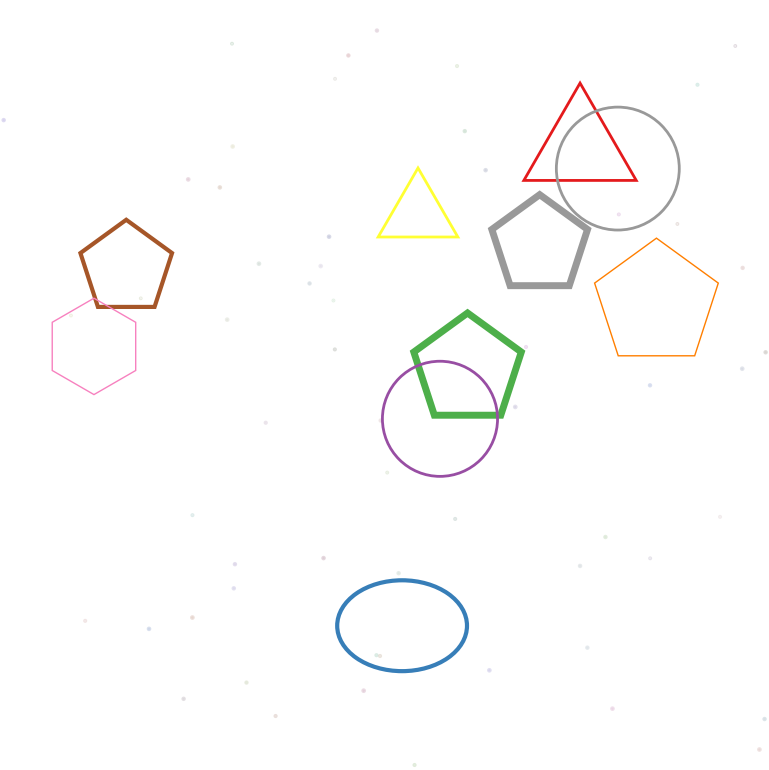[{"shape": "triangle", "thickness": 1, "radius": 0.42, "center": [0.753, 0.808]}, {"shape": "oval", "thickness": 1.5, "radius": 0.42, "center": [0.522, 0.187]}, {"shape": "pentagon", "thickness": 2.5, "radius": 0.37, "center": [0.607, 0.52]}, {"shape": "circle", "thickness": 1, "radius": 0.37, "center": [0.571, 0.456]}, {"shape": "pentagon", "thickness": 0.5, "radius": 0.42, "center": [0.853, 0.606]}, {"shape": "triangle", "thickness": 1, "radius": 0.3, "center": [0.543, 0.722]}, {"shape": "pentagon", "thickness": 1.5, "radius": 0.31, "center": [0.164, 0.652]}, {"shape": "hexagon", "thickness": 0.5, "radius": 0.31, "center": [0.122, 0.55]}, {"shape": "circle", "thickness": 1, "radius": 0.4, "center": [0.802, 0.781]}, {"shape": "pentagon", "thickness": 2.5, "radius": 0.33, "center": [0.701, 0.682]}]